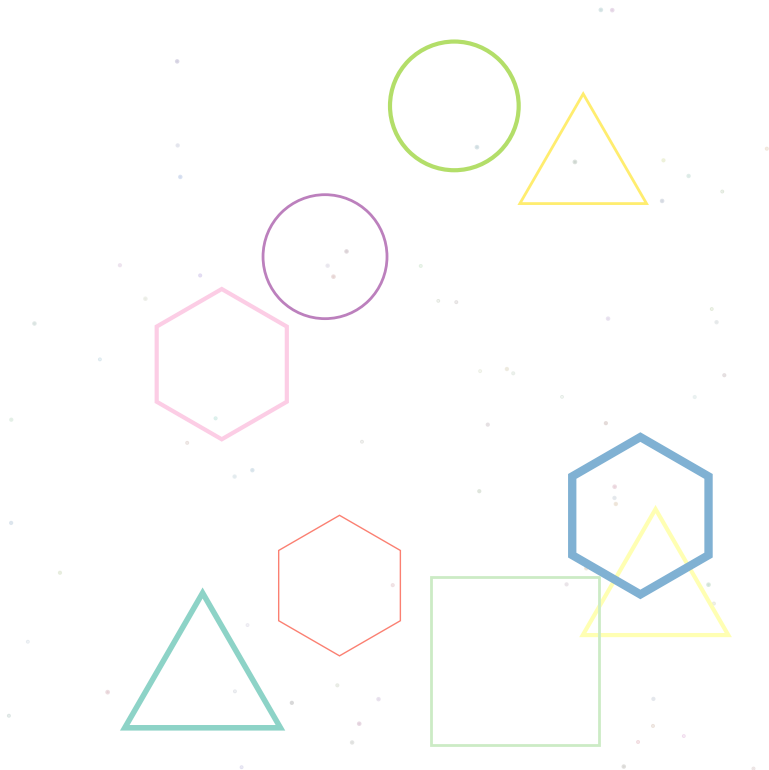[{"shape": "triangle", "thickness": 2, "radius": 0.58, "center": [0.263, 0.113]}, {"shape": "triangle", "thickness": 1.5, "radius": 0.55, "center": [0.851, 0.23]}, {"shape": "hexagon", "thickness": 0.5, "radius": 0.46, "center": [0.441, 0.239]}, {"shape": "hexagon", "thickness": 3, "radius": 0.51, "center": [0.832, 0.33]}, {"shape": "circle", "thickness": 1.5, "radius": 0.42, "center": [0.59, 0.862]}, {"shape": "hexagon", "thickness": 1.5, "radius": 0.49, "center": [0.288, 0.527]}, {"shape": "circle", "thickness": 1, "radius": 0.4, "center": [0.422, 0.667]}, {"shape": "square", "thickness": 1, "radius": 0.54, "center": [0.669, 0.141]}, {"shape": "triangle", "thickness": 1, "radius": 0.47, "center": [0.757, 0.783]}]